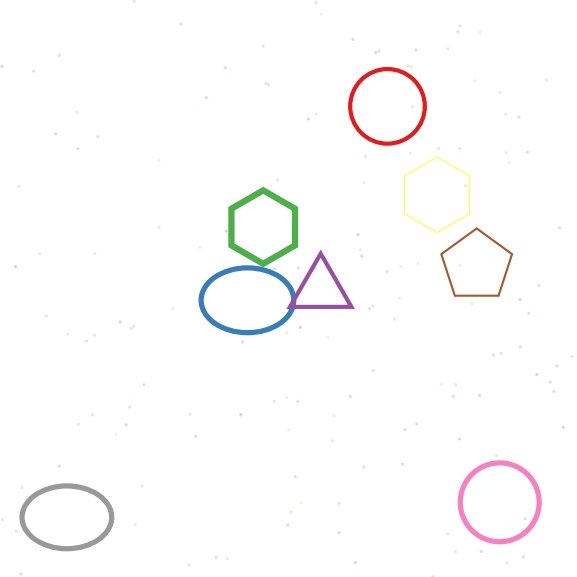[{"shape": "circle", "thickness": 2, "radius": 0.32, "center": [0.671, 0.815]}, {"shape": "oval", "thickness": 2.5, "radius": 0.4, "center": [0.428, 0.479]}, {"shape": "hexagon", "thickness": 3, "radius": 0.32, "center": [0.456, 0.606]}, {"shape": "triangle", "thickness": 2, "radius": 0.31, "center": [0.555, 0.498]}, {"shape": "hexagon", "thickness": 0.5, "radius": 0.33, "center": [0.757, 0.662]}, {"shape": "pentagon", "thickness": 1, "radius": 0.32, "center": [0.825, 0.539]}, {"shape": "circle", "thickness": 2.5, "radius": 0.34, "center": [0.865, 0.129]}, {"shape": "oval", "thickness": 2.5, "radius": 0.39, "center": [0.116, 0.103]}]